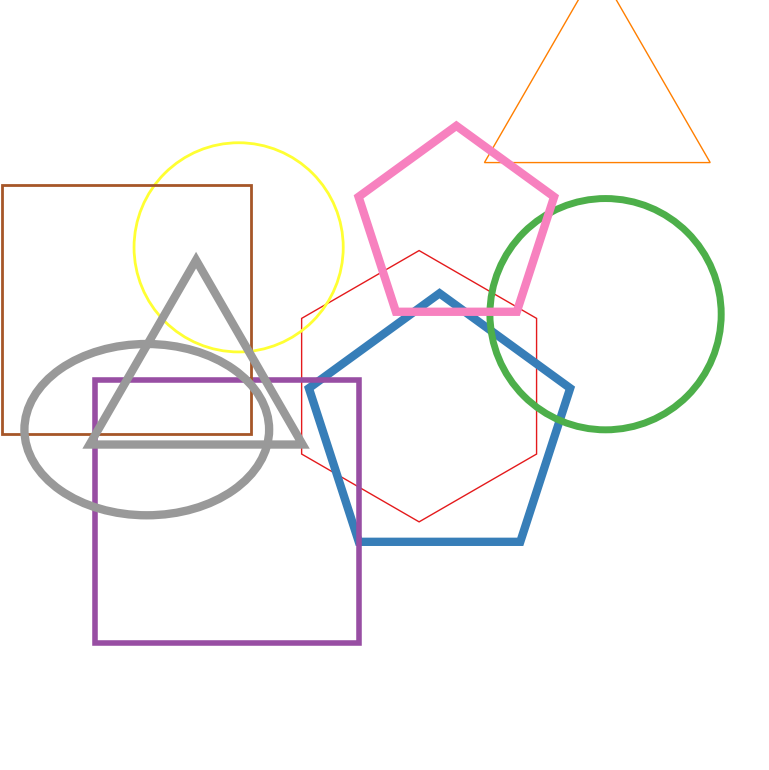[{"shape": "hexagon", "thickness": 0.5, "radius": 0.88, "center": [0.544, 0.498]}, {"shape": "pentagon", "thickness": 3, "radius": 0.89, "center": [0.571, 0.441]}, {"shape": "circle", "thickness": 2.5, "radius": 0.75, "center": [0.786, 0.592]}, {"shape": "square", "thickness": 2, "radius": 0.86, "center": [0.295, 0.336]}, {"shape": "triangle", "thickness": 0.5, "radius": 0.85, "center": [0.776, 0.874]}, {"shape": "circle", "thickness": 1, "radius": 0.68, "center": [0.31, 0.679]}, {"shape": "square", "thickness": 1, "radius": 0.81, "center": [0.164, 0.598]}, {"shape": "pentagon", "thickness": 3, "radius": 0.67, "center": [0.593, 0.703]}, {"shape": "triangle", "thickness": 3, "radius": 0.8, "center": [0.255, 0.503]}, {"shape": "oval", "thickness": 3, "radius": 0.79, "center": [0.191, 0.442]}]